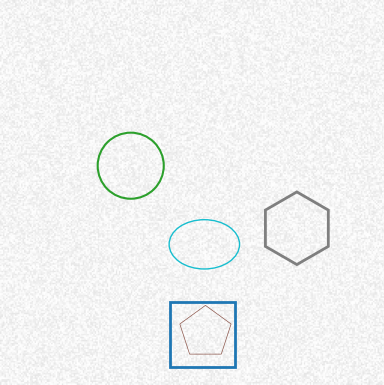[{"shape": "square", "thickness": 2, "radius": 0.42, "center": [0.526, 0.13]}, {"shape": "circle", "thickness": 1.5, "radius": 0.43, "center": [0.34, 0.57]}, {"shape": "pentagon", "thickness": 0.5, "radius": 0.35, "center": [0.534, 0.137]}, {"shape": "hexagon", "thickness": 2, "radius": 0.47, "center": [0.771, 0.407]}, {"shape": "oval", "thickness": 1, "radius": 0.46, "center": [0.531, 0.365]}]